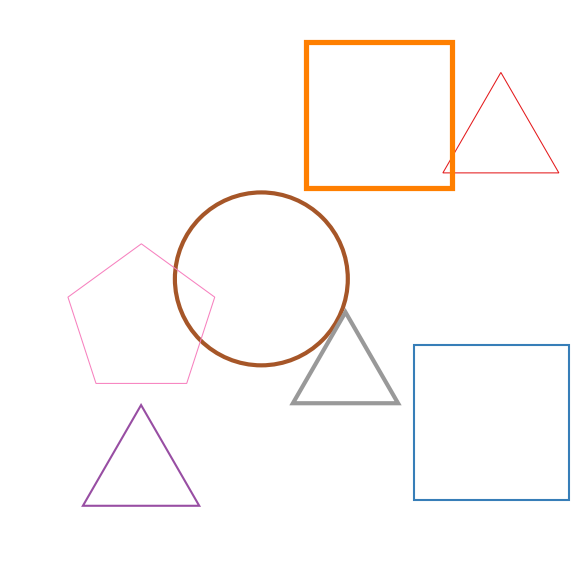[{"shape": "triangle", "thickness": 0.5, "radius": 0.58, "center": [0.867, 0.758]}, {"shape": "square", "thickness": 1, "radius": 0.67, "center": [0.851, 0.268]}, {"shape": "triangle", "thickness": 1, "radius": 0.58, "center": [0.244, 0.181]}, {"shape": "square", "thickness": 2.5, "radius": 0.63, "center": [0.657, 0.8]}, {"shape": "circle", "thickness": 2, "radius": 0.75, "center": [0.453, 0.516]}, {"shape": "pentagon", "thickness": 0.5, "radius": 0.67, "center": [0.245, 0.443]}, {"shape": "triangle", "thickness": 2, "radius": 0.53, "center": [0.598, 0.353]}]